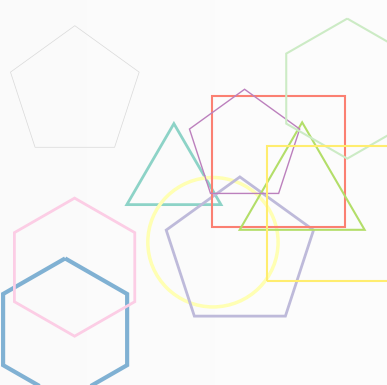[{"shape": "triangle", "thickness": 2, "radius": 0.7, "center": [0.449, 0.539]}, {"shape": "circle", "thickness": 2.5, "radius": 0.84, "center": [0.55, 0.371]}, {"shape": "pentagon", "thickness": 2, "radius": 1.0, "center": [0.619, 0.341]}, {"shape": "square", "thickness": 1.5, "radius": 0.85, "center": [0.719, 0.58]}, {"shape": "hexagon", "thickness": 3, "radius": 0.92, "center": [0.168, 0.144]}, {"shape": "triangle", "thickness": 1.5, "radius": 0.93, "center": [0.78, 0.496]}, {"shape": "hexagon", "thickness": 2, "radius": 0.9, "center": [0.192, 0.306]}, {"shape": "pentagon", "thickness": 0.5, "radius": 0.87, "center": [0.193, 0.759]}, {"shape": "pentagon", "thickness": 1, "radius": 0.75, "center": [0.631, 0.619]}, {"shape": "hexagon", "thickness": 1.5, "radius": 0.91, "center": [0.896, 0.77]}, {"shape": "square", "thickness": 1.5, "radius": 0.87, "center": [0.863, 0.445]}]